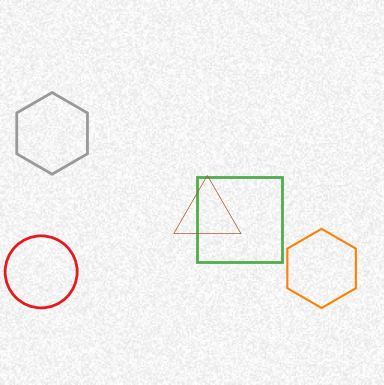[{"shape": "circle", "thickness": 2, "radius": 0.47, "center": [0.107, 0.294]}, {"shape": "square", "thickness": 2, "radius": 0.55, "center": [0.622, 0.429]}, {"shape": "hexagon", "thickness": 1.5, "radius": 0.51, "center": [0.835, 0.303]}, {"shape": "triangle", "thickness": 0.5, "radius": 0.5, "center": [0.539, 0.444]}, {"shape": "hexagon", "thickness": 2, "radius": 0.53, "center": [0.135, 0.654]}]